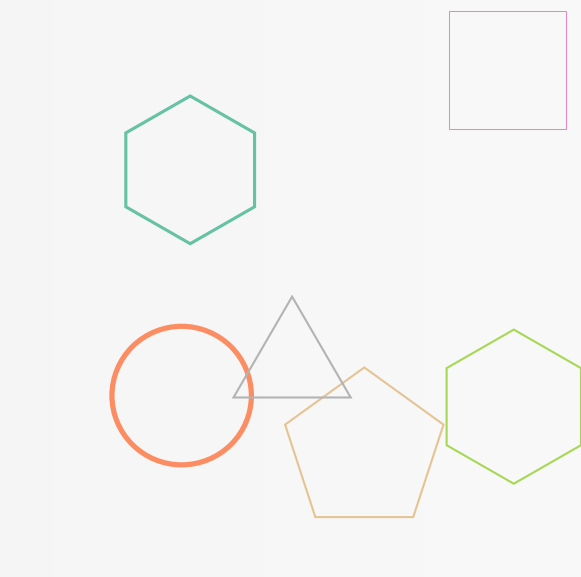[{"shape": "hexagon", "thickness": 1.5, "radius": 0.64, "center": [0.327, 0.705]}, {"shape": "circle", "thickness": 2.5, "radius": 0.6, "center": [0.313, 0.314]}, {"shape": "square", "thickness": 0.5, "radius": 0.51, "center": [0.873, 0.878]}, {"shape": "hexagon", "thickness": 1, "radius": 0.67, "center": [0.884, 0.295]}, {"shape": "pentagon", "thickness": 1, "radius": 0.72, "center": [0.627, 0.22]}, {"shape": "triangle", "thickness": 1, "radius": 0.58, "center": [0.503, 0.369]}]